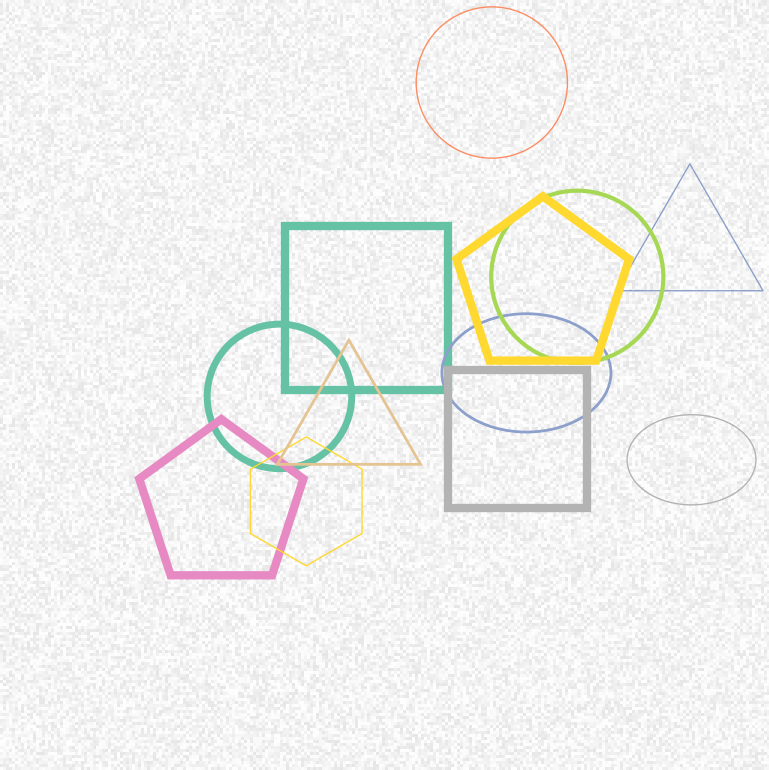[{"shape": "circle", "thickness": 2.5, "radius": 0.47, "center": [0.363, 0.485]}, {"shape": "square", "thickness": 3, "radius": 0.53, "center": [0.476, 0.6]}, {"shape": "circle", "thickness": 0.5, "radius": 0.49, "center": [0.639, 0.893]}, {"shape": "oval", "thickness": 1, "radius": 0.55, "center": [0.684, 0.516]}, {"shape": "triangle", "thickness": 0.5, "radius": 0.55, "center": [0.896, 0.677]}, {"shape": "pentagon", "thickness": 3, "radius": 0.56, "center": [0.287, 0.344]}, {"shape": "circle", "thickness": 1.5, "radius": 0.56, "center": [0.75, 0.641]}, {"shape": "hexagon", "thickness": 0.5, "radius": 0.42, "center": [0.398, 0.349]}, {"shape": "pentagon", "thickness": 3, "radius": 0.59, "center": [0.705, 0.627]}, {"shape": "triangle", "thickness": 1, "radius": 0.54, "center": [0.453, 0.451]}, {"shape": "square", "thickness": 3, "radius": 0.45, "center": [0.672, 0.43]}, {"shape": "oval", "thickness": 0.5, "radius": 0.42, "center": [0.898, 0.403]}]